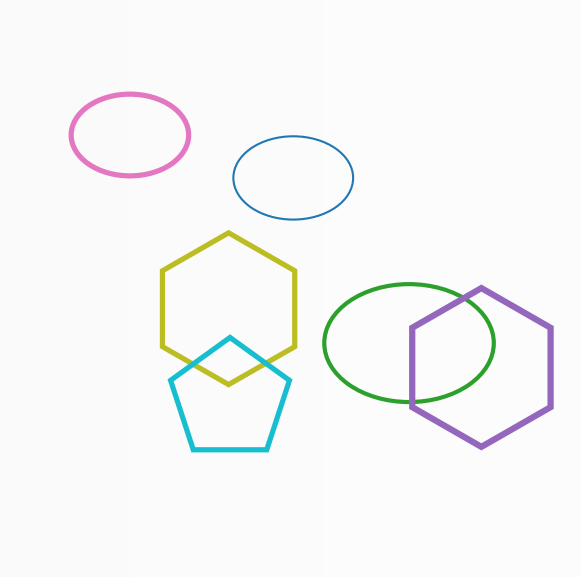[{"shape": "oval", "thickness": 1, "radius": 0.52, "center": [0.505, 0.691]}, {"shape": "oval", "thickness": 2, "radius": 0.73, "center": [0.704, 0.405]}, {"shape": "hexagon", "thickness": 3, "radius": 0.69, "center": [0.828, 0.363]}, {"shape": "oval", "thickness": 2.5, "radius": 0.51, "center": [0.223, 0.765]}, {"shape": "hexagon", "thickness": 2.5, "radius": 0.66, "center": [0.393, 0.465]}, {"shape": "pentagon", "thickness": 2.5, "radius": 0.54, "center": [0.396, 0.307]}]